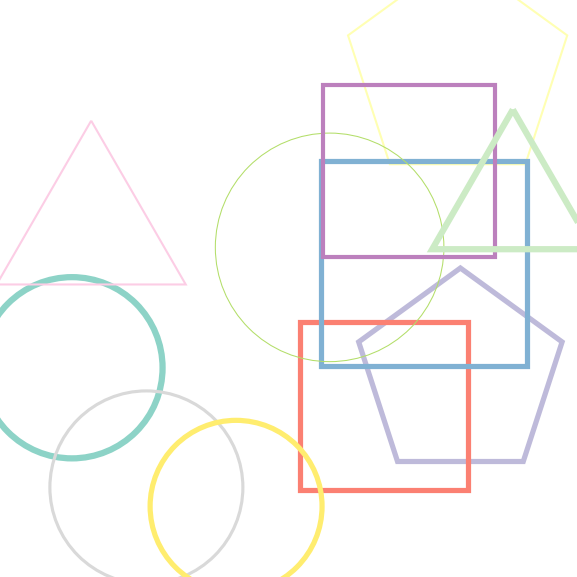[{"shape": "circle", "thickness": 3, "radius": 0.78, "center": [0.125, 0.362]}, {"shape": "pentagon", "thickness": 1, "radius": 1.0, "center": [0.792, 0.876]}, {"shape": "pentagon", "thickness": 2.5, "radius": 0.93, "center": [0.797, 0.35]}, {"shape": "square", "thickness": 2.5, "radius": 0.73, "center": [0.665, 0.296]}, {"shape": "square", "thickness": 2.5, "radius": 0.89, "center": [0.734, 0.544]}, {"shape": "circle", "thickness": 0.5, "radius": 0.99, "center": [0.571, 0.571]}, {"shape": "triangle", "thickness": 1, "radius": 0.95, "center": [0.158, 0.601]}, {"shape": "circle", "thickness": 1.5, "radius": 0.84, "center": [0.253, 0.155]}, {"shape": "square", "thickness": 2, "radius": 0.75, "center": [0.708, 0.703]}, {"shape": "triangle", "thickness": 3, "radius": 0.81, "center": [0.888, 0.648]}, {"shape": "circle", "thickness": 2.5, "radius": 0.74, "center": [0.409, 0.122]}]